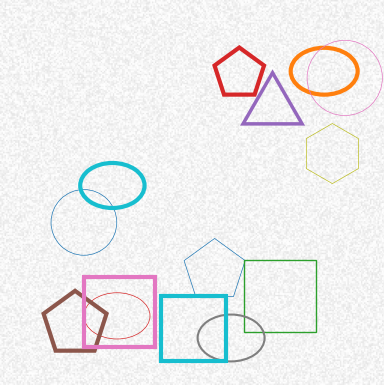[{"shape": "circle", "thickness": 0.5, "radius": 0.43, "center": [0.218, 0.422]}, {"shape": "pentagon", "thickness": 0.5, "radius": 0.42, "center": [0.557, 0.297]}, {"shape": "oval", "thickness": 3, "radius": 0.43, "center": [0.842, 0.815]}, {"shape": "square", "thickness": 1, "radius": 0.46, "center": [0.727, 0.231]}, {"shape": "oval", "thickness": 0.5, "radius": 0.43, "center": [0.304, 0.18]}, {"shape": "pentagon", "thickness": 3, "radius": 0.34, "center": [0.622, 0.809]}, {"shape": "triangle", "thickness": 2.5, "radius": 0.44, "center": [0.708, 0.723]}, {"shape": "pentagon", "thickness": 3, "radius": 0.43, "center": [0.195, 0.159]}, {"shape": "square", "thickness": 3, "radius": 0.46, "center": [0.31, 0.19]}, {"shape": "circle", "thickness": 0.5, "radius": 0.49, "center": [0.895, 0.798]}, {"shape": "oval", "thickness": 1.5, "radius": 0.43, "center": [0.6, 0.122]}, {"shape": "hexagon", "thickness": 0.5, "radius": 0.39, "center": [0.863, 0.601]}, {"shape": "square", "thickness": 3, "radius": 0.42, "center": [0.502, 0.147]}, {"shape": "oval", "thickness": 3, "radius": 0.42, "center": [0.292, 0.518]}]